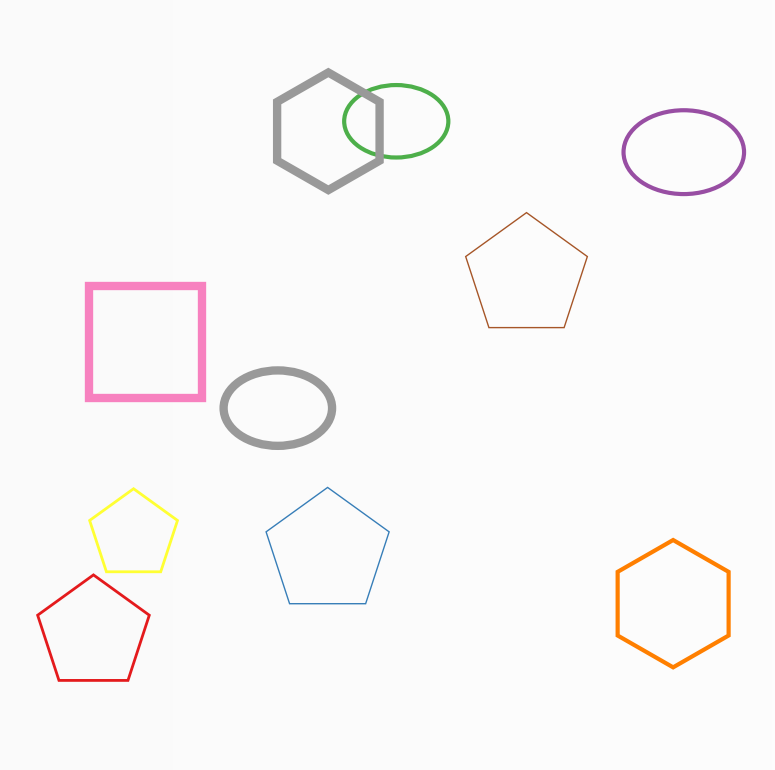[{"shape": "pentagon", "thickness": 1, "radius": 0.38, "center": [0.121, 0.178]}, {"shape": "pentagon", "thickness": 0.5, "radius": 0.42, "center": [0.423, 0.283]}, {"shape": "oval", "thickness": 1.5, "radius": 0.34, "center": [0.511, 0.842]}, {"shape": "oval", "thickness": 1.5, "radius": 0.39, "center": [0.882, 0.802]}, {"shape": "hexagon", "thickness": 1.5, "radius": 0.41, "center": [0.869, 0.216]}, {"shape": "pentagon", "thickness": 1, "radius": 0.3, "center": [0.172, 0.306]}, {"shape": "pentagon", "thickness": 0.5, "radius": 0.41, "center": [0.679, 0.641]}, {"shape": "square", "thickness": 3, "radius": 0.36, "center": [0.187, 0.556]}, {"shape": "hexagon", "thickness": 3, "radius": 0.38, "center": [0.424, 0.83]}, {"shape": "oval", "thickness": 3, "radius": 0.35, "center": [0.359, 0.47]}]